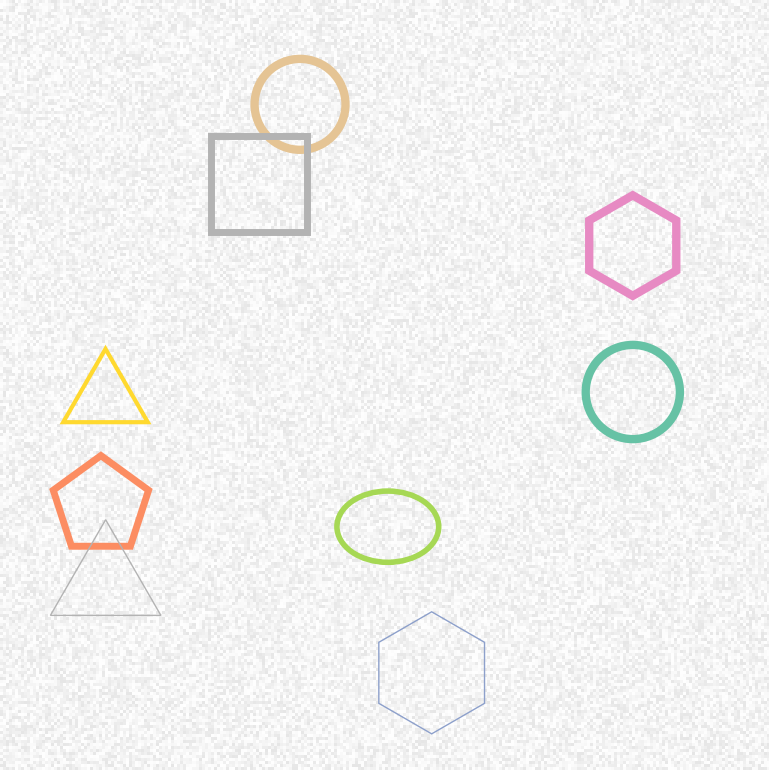[{"shape": "circle", "thickness": 3, "radius": 0.31, "center": [0.822, 0.491]}, {"shape": "pentagon", "thickness": 2.5, "radius": 0.33, "center": [0.131, 0.343]}, {"shape": "hexagon", "thickness": 0.5, "radius": 0.4, "center": [0.561, 0.126]}, {"shape": "hexagon", "thickness": 3, "radius": 0.33, "center": [0.822, 0.681]}, {"shape": "oval", "thickness": 2, "radius": 0.33, "center": [0.504, 0.316]}, {"shape": "triangle", "thickness": 1.5, "radius": 0.32, "center": [0.137, 0.483]}, {"shape": "circle", "thickness": 3, "radius": 0.3, "center": [0.39, 0.864]}, {"shape": "triangle", "thickness": 0.5, "radius": 0.41, "center": [0.137, 0.242]}, {"shape": "square", "thickness": 2.5, "radius": 0.31, "center": [0.337, 0.761]}]